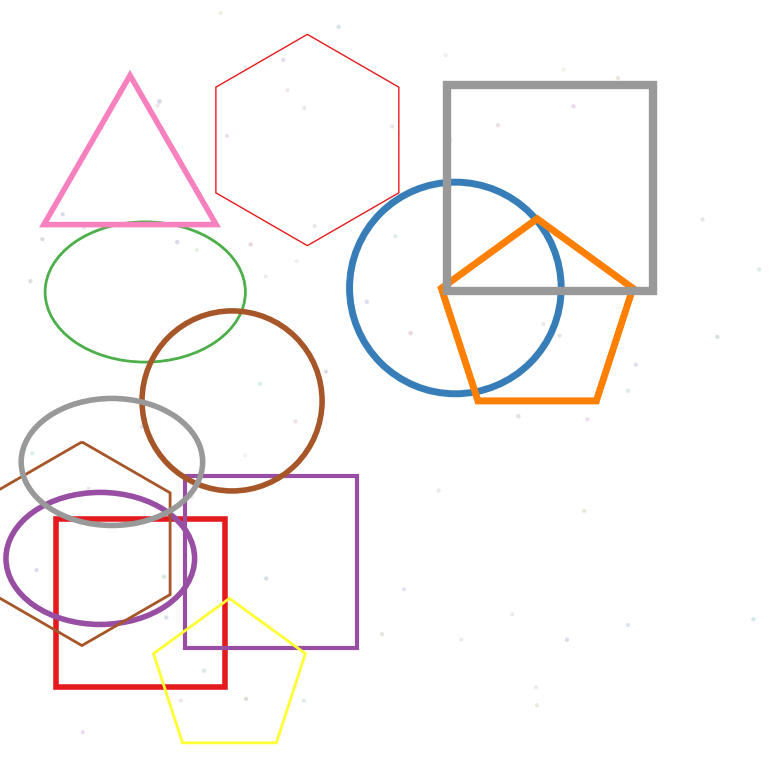[{"shape": "hexagon", "thickness": 0.5, "radius": 0.69, "center": [0.399, 0.818]}, {"shape": "square", "thickness": 2, "radius": 0.55, "center": [0.182, 0.217]}, {"shape": "circle", "thickness": 2.5, "radius": 0.69, "center": [0.591, 0.626]}, {"shape": "oval", "thickness": 1, "radius": 0.65, "center": [0.189, 0.621]}, {"shape": "square", "thickness": 1.5, "radius": 0.56, "center": [0.352, 0.27]}, {"shape": "oval", "thickness": 2, "radius": 0.61, "center": [0.13, 0.275]}, {"shape": "pentagon", "thickness": 2.5, "radius": 0.65, "center": [0.698, 0.585]}, {"shape": "pentagon", "thickness": 1, "radius": 0.52, "center": [0.298, 0.119]}, {"shape": "circle", "thickness": 2, "radius": 0.58, "center": [0.301, 0.479]}, {"shape": "hexagon", "thickness": 1, "radius": 0.66, "center": [0.106, 0.294]}, {"shape": "triangle", "thickness": 2, "radius": 0.65, "center": [0.169, 0.773]}, {"shape": "square", "thickness": 3, "radius": 0.67, "center": [0.714, 0.756]}, {"shape": "oval", "thickness": 2, "radius": 0.59, "center": [0.145, 0.4]}]